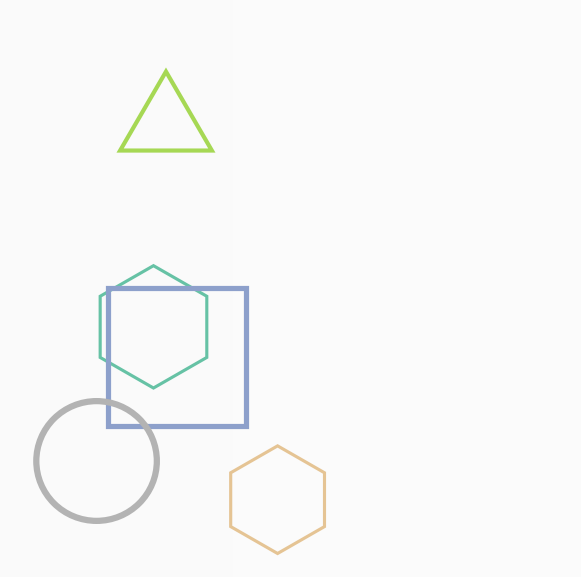[{"shape": "hexagon", "thickness": 1.5, "radius": 0.53, "center": [0.264, 0.433]}, {"shape": "square", "thickness": 2.5, "radius": 0.6, "center": [0.304, 0.381]}, {"shape": "triangle", "thickness": 2, "radius": 0.46, "center": [0.286, 0.784]}, {"shape": "hexagon", "thickness": 1.5, "radius": 0.47, "center": [0.478, 0.134]}, {"shape": "circle", "thickness": 3, "radius": 0.52, "center": [0.166, 0.201]}]